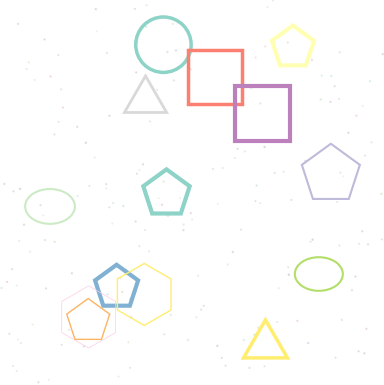[{"shape": "circle", "thickness": 2.5, "radius": 0.36, "center": [0.425, 0.884]}, {"shape": "pentagon", "thickness": 3, "radius": 0.32, "center": [0.432, 0.497]}, {"shape": "pentagon", "thickness": 3, "radius": 0.29, "center": [0.761, 0.877]}, {"shape": "pentagon", "thickness": 1.5, "radius": 0.4, "center": [0.859, 0.547]}, {"shape": "square", "thickness": 2.5, "radius": 0.35, "center": [0.559, 0.799]}, {"shape": "pentagon", "thickness": 3, "radius": 0.29, "center": [0.303, 0.254]}, {"shape": "pentagon", "thickness": 1, "radius": 0.29, "center": [0.229, 0.166]}, {"shape": "oval", "thickness": 1.5, "radius": 0.31, "center": [0.828, 0.288]}, {"shape": "hexagon", "thickness": 0.5, "radius": 0.4, "center": [0.23, 0.177]}, {"shape": "triangle", "thickness": 2, "radius": 0.32, "center": [0.378, 0.739]}, {"shape": "square", "thickness": 3, "radius": 0.36, "center": [0.681, 0.704]}, {"shape": "oval", "thickness": 1.5, "radius": 0.32, "center": [0.13, 0.464]}, {"shape": "hexagon", "thickness": 1, "radius": 0.4, "center": [0.375, 0.235]}, {"shape": "triangle", "thickness": 2.5, "radius": 0.33, "center": [0.69, 0.103]}]